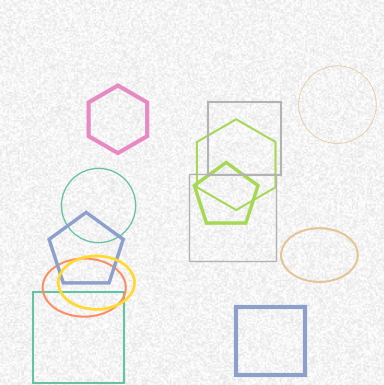[{"shape": "square", "thickness": 1.5, "radius": 0.59, "center": [0.204, 0.123]}, {"shape": "circle", "thickness": 1, "radius": 0.48, "center": [0.256, 0.466]}, {"shape": "oval", "thickness": 1.5, "radius": 0.54, "center": [0.219, 0.253]}, {"shape": "pentagon", "thickness": 2.5, "radius": 0.51, "center": [0.224, 0.347]}, {"shape": "square", "thickness": 3, "radius": 0.44, "center": [0.703, 0.114]}, {"shape": "hexagon", "thickness": 3, "radius": 0.44, "center": [0.306, 0.69]}, {"shape": "hexagon", "thickness": 1.5, "radius": 0.59, "center": [0.614, 0.572]}, {"shape": "pentagon", "thickness": 2.5, "radius": 0.44, "center": [0.587, 0.491]}, {"shape": "oval", "thickness": 2, "radius": 0.5, "center": [0.25, 0.266]}, {"shape": "oval", "thickness": 1.5, "radius": 0.5, "center": [0.83, 0.338]}, {"shape": "circle", "thickness": 0.5, "radius": 0.5, "center": [0.877, 0.728]}, {"shape": "square", "thickness": 1.5, "radius": 0.47, "center": [0.635, 0.64]}, {"shape": "square", "thickness": 1, "radius": 0.57, "center": [0.605, 0.435]}]